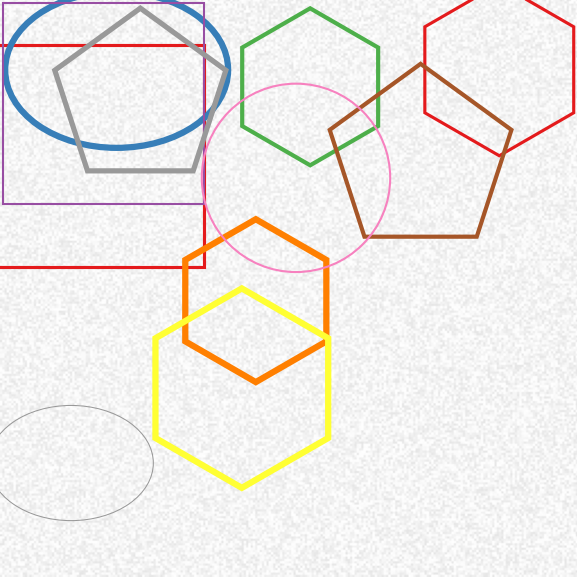[{"shape": "square", "thickness": 1.5, "radius": 0.96, "center": [0.161, 0.729]}, {"shape": "hexagon", "thickness": 1.5, "radius": 0.74, "center": [0.865, 0.878]}, {"shape": "oval", "thickness": 3, "radius": 0.97, "center": [0.202, 0.878]}, {"shape": "hexagon", "thickness": 2, "radius": 0.68, "center": [0.537, 0.849]}, {"shape": "square", "thickness": 1, "radius": 0.87, "center": [0.179, 0.82]}, {"shape": "hexagon", "thickness": 3, "radius": 0.71, "center": [0.443, 0.479]}, {"shape": "hexagon", "thickness": 3, "radius": 0.86, "center": [0.419, 0.327]}, {"shape": "pentagon", "thickness": 2, "radius": 0.83, "center": [0.728, 0.723]}, {"shape": "circle", "thickness": 1, "radius": 0.82, "center": [0.513, 0.691]}, {"shape": "pentagon", "thickness": 2.5, "radius": 0.78, "center": [0.243, 0.829]}, {"shape": "oval", "thickness": 0.5, "radius": 0.71, "center": [0.123, 0.197]}]